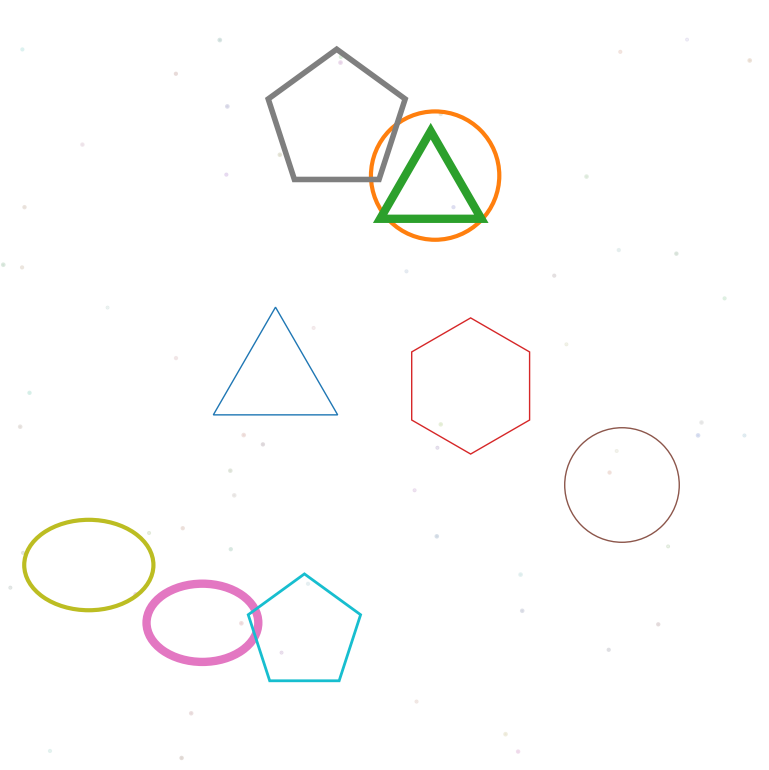[{"shape": "triangle", "thickness": 0.5, "radius": 0.47, "center": [0.358, 0.508]}, {"shape": "circle", "thickness": 1.5, "radius": 0.42, "center": [0.565, 0.772]}, {"shape": "triangle", "thickness": 3, "radius": 0.38, "center": [0.559, 0.754]}, {"shape": "hexagon", "thickness": 0.5, "radius": 0.44, "center": [0.611, 0.499]}, {"shape": "circle", "thickness": 0.5, "radius": 0.37, "center": [0.808, 0.37]}, {"shape": "oval", "thickness": 3, "radius": 0.36, "center": [0.263, 0.191]}, {"shape": "pentagon", "thickness": 2, "radius": 0.47, "center": [0.437, 0.843]}, {"shape": "oval", "thickness": 1.5, "radius": 0.42, "center": [0.115, 0.266]}, {"shape": "pentagon", "thickness": 1, "radius": 0.38, "center": [0.395, 0.178]}]